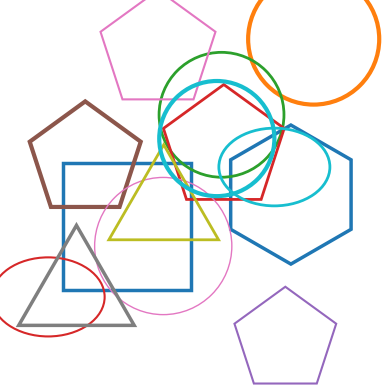[{"shape": "hexagon", "thickness": 2.5, "radius": 0.9, "center": [0.756, 0.495]}, {"shape": "square", "thickness": 2.5, "radius": 0.83, "center": [0.33, 0.412]}, {"shape": "circle", "thickness": 3, "radius": 0.85, "center": [0.815, 0.899]}, {"shape": "circle", "thickness": 2, "radius": 0.81, "center": [0.575, 0.702]}, {"shape": "oval", "thickness": 1.5, "radius": 0.73, "center": [0.125, 0.229]}, {"shape": "pentagon", "thickness": 2, "radius": 0.82, "center": [0.581, 0.615]}, {"shape": "pentagon", "thickness": 1.5, "radius": 0.69, "center": [0.741, 0.116]}, {"shape": "pentagon", "thickness": 3, "radius": 0.76, "center": [0.221, 0.585]}, {"shape": "circle", "thickness": 1, "radius": 0.89, "center": [0.424, 0.361]}, {"shape": "pentagon", "thickness": 1.5, "radius": 0.78, "center": [0.41, 0.869]}, {"shape": "triangle", "thickness": 2.5, "radius": 0.87, "center": [0.199, 0.241]}, {"shape": "triangle", "thickness": 2, "radius": 0.82, "center": [0.425, 0.459]}, {"shape": "oval", "thickness": 2, "radius": 0.72, "center": [0.713, 0.566]}, {"shape": "circle", "thickness": 3, "radius": 0.75, "center": [0.563, 0.64]}]